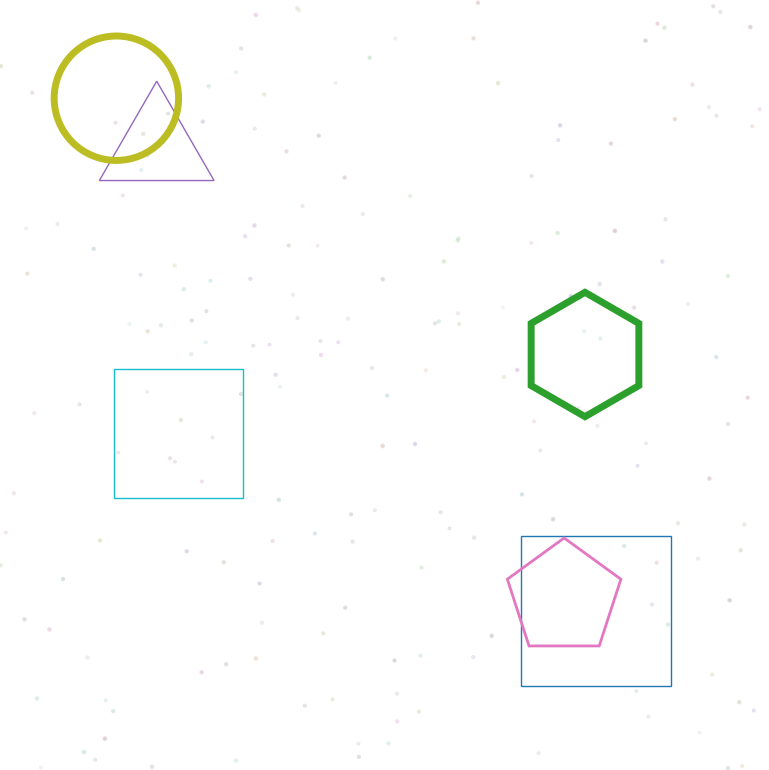[{"shape": "square", "thickness": 0.5, "radius": 0.49, "center": [0.774, 0.207]}, {"shape": "hexagon", "thickness": 2.5, "radius": 0.4, "center": [0.76, 0.54]}, {"shape": "triangle", "thickness": 0.5, "radius": 0.43, "center": [0.204, 0.809]}, {"shape": "pentagon", "thickness": 1, "radius": 0.39, "center": [0.733, 0.224]}, {"shape": "circle", "thickness": 2.5, "radius": 0.4, "center": [0.151, 0.872]}, {"shape": "square", "thickness": 0.5, "radius": 0.42, "center": [0.232, 0.437]}]